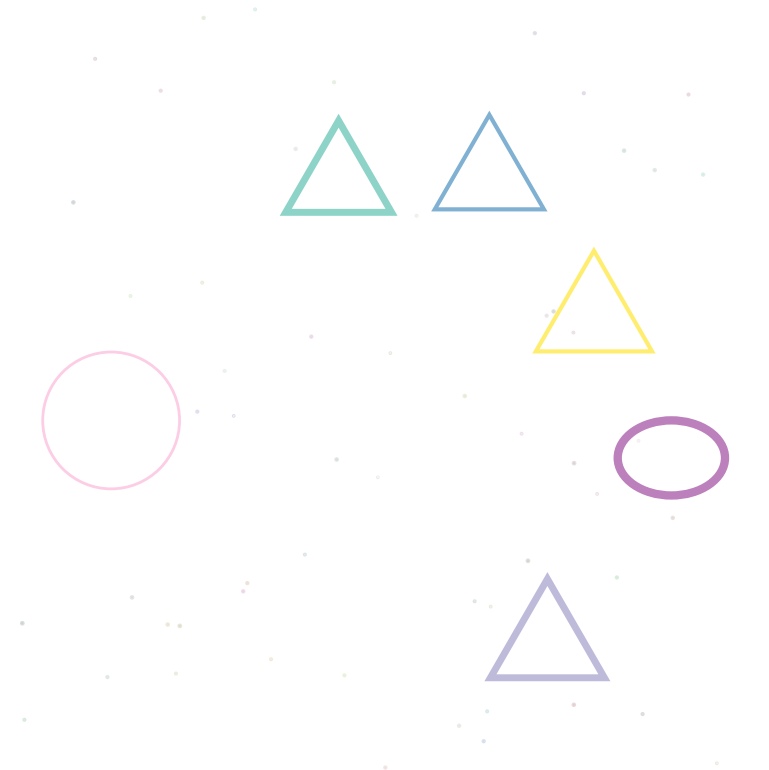[{"shape": "triangle", "thickness": 2.5, "radius": 0.4, "center": [0.44, 0.764]}, {"shape": "triangle", "thickness": 2.5, "radius": 0.43, "center": [0.711, 0.163]}, {"shape": "triangle", "thickness": 1.5, "radius": 0.41, "center": [0.636, 0.769]}, {"shape": "circle", "thickness": 1, "radius": 0.44, "center": [0.144, 0.454]}, {"shape": "oval", "thickness": 3, "radius": 0.35, "center": [0.872, 0.405]}, {"shape": "triangle", "thickness": 1.5, "radius": 0.44, "center": [0.771, 0.587]}]